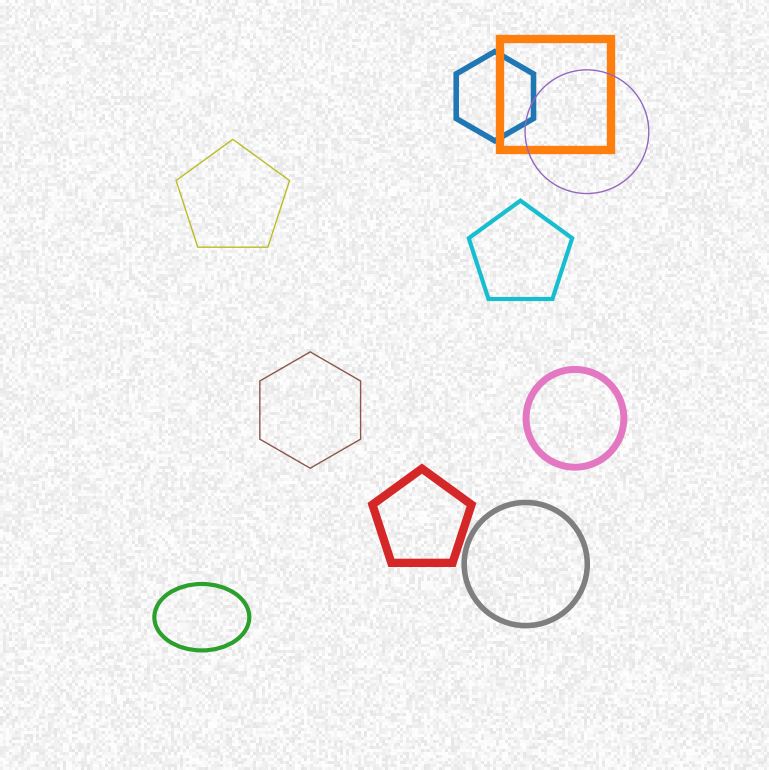[{"shape": "hexagon", "thickness": 2, "radius": 0.29, "center": [0.643, 0.875]}, {"shape": "square", "thickness": 3, "radius": 0.36, "center": [0.721, 0.877]}, {"shape": "oval", "thickness": 1.5, "radius": 0.31, "center": [0.262, 0.198]}, {"shape": "pentagon", "thickness": 3, "radius": 0.34, "center": [0.548, 0.324]}, {"shape": "circle", "thickness": 0.5, "radius": 0.4, "center": [0.762, 0.829]}, {"shape": "hexagon", "thickness": 0.5, "radius": 0.38, "center": [0.403, 0.467]}, {"shape": "circle", "thickness": 2.5, "radius": 0.32, "center": [0.747, 0.457]}, {"shape": "circle", "thickness": 2, "radius": 0.4, "center": [0.683, 0.267]}, {"shape": "pentagon", "thickness": 0.5, "radius": 0.39, "center": [0.302, 0.742]}, {"shape": "pentagon", "thickness": 1.5, "radius": 0.35, "center": [0.676, 0.669]}]